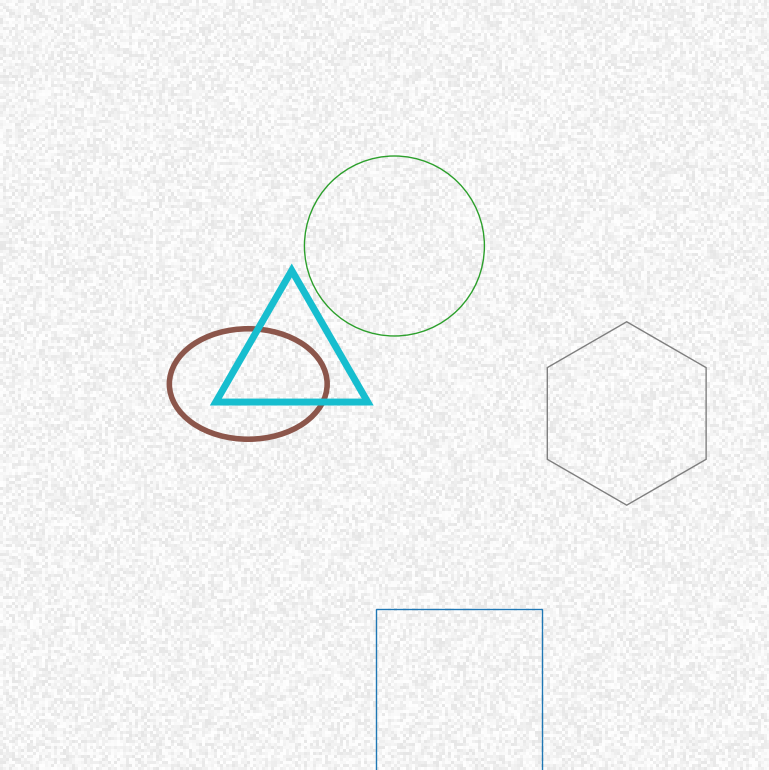[{"shape": "square", "thickness": 0.5, "radius": 0.54, "center": [0.596, 0.101]}, {"shape": "circle", "thickness": 0.5, "radius": 0.58, "center": [0.512, 0.681]}, {"shape": "oval", "thickness": 2, "radius": 0.51, "center": [0.322, 0.501]}, {"shape": "hexagon", "thickness": 0.5, "radius": 0.6, "center": [0.814, 0.463]}, {"shape": "triangle", "thickness": 2.5, "radius": 0.57, "center": [0.379, 0.535]}]